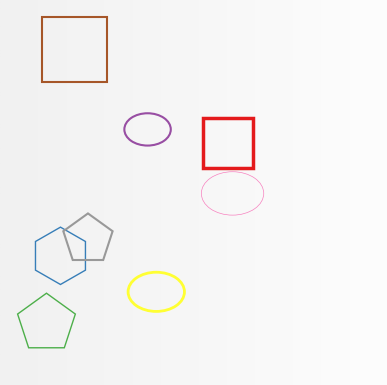[{"shape": "square", "thickness": 2.5, "radius": 0.32, "center": [0.587, 0.629]}, {"shape": "hexagon", "thickness": 1, "radius": 0.37, "center": [0.156, 0.336]}, {"shape": "pentagon", "thickness": 1, "radius": 0.39, "center": [0.12, 0.16]}, {"shape": "oval", "thickness": 1.5, "radius": 0.3, "center": [0.381, 0.664]}, {"shape": "oval", "thickness": 2, "radius": 0.36, "center": [0.403, 0.242]}, {"shape": "square", "thickness": 1.5, "radius": 0.42, "center": [0.192, 0.872]}, {"shape": "oval", "thickness": 0.5, "radius": 0.4, "center": [0.6, 0.498]}, {"shape": "pentagon", "thickness": 1.5, "radius": 0.33, "center": [0.227, 0.379]}]